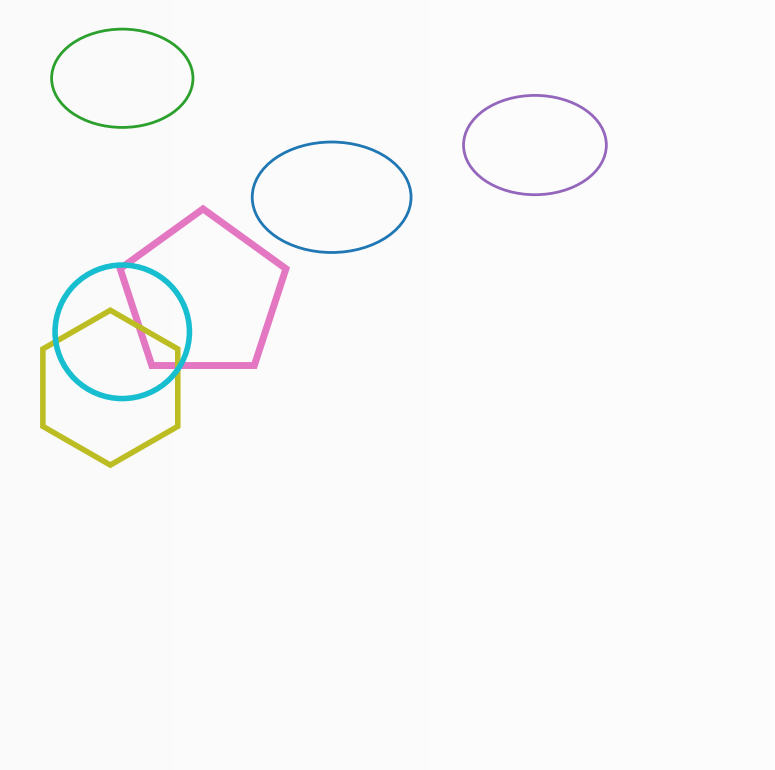[{"shape": "oval", "thickness": 1, "radius": 0.51, "center": [0.428, 0.744]}, {"shape": "oval", "thickness": 1, "radius": 0.46, "center": [0.158, 0.898]}, {"shape": "oval", "thickness": 1, "radius": 0.46, "center": [0.69, 0.812]}, {"shape": "pentagon", "thickness": 2.5, "radius": 0.56, "center": [0.262, 0.616]}, {"shape": "hexagon", "thickness": 2, "radius": 0.5, "center": [0.142, 0.497]}, {"shape": "circle", "thickness": 2, "radius": 0.43, "center": [0.158, 0.569]}]